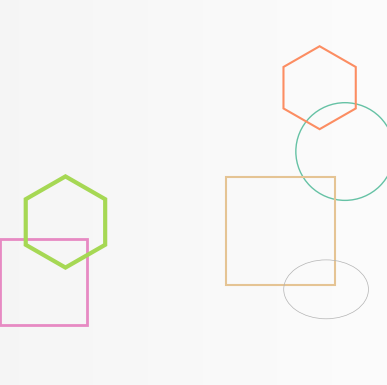[{"shape": "circle", "thickness": 1, "radius": 0.63, "center": [0.89, 0.606]}, {"shape": "hexagon", "thickness": 1.5, "radius": 0.54, "center": [0.825, 0.772]}, {"shape": "square", "thickness": 2, "radius": 0.56, "center": [0.112, 0.267]}, {"shape": "hexagon", "thickness": 3, "radius": 0.59, "center": [0.169, 0.423]}, {"shape": "square", "thickness": 1.5, "radius": 0.7, "center": [0.725, 0.4]}, {"shape": "oval", "thickness": 0.5, "radius": 0.55, "center": [0.842, 0.248]}]